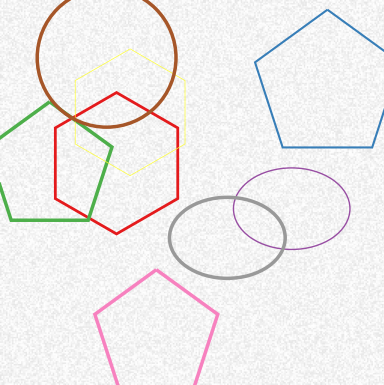[{"shape": "hexagon", "thickness": 2, "radius": 0.92, "center": [0.303, 0.576]}, {"shape": "pentagon", "thickness": 1.5, "radius": 0.99, "center": [0.85, 0.777]}, {"shape": "pentagon", "thickness": 2.5, "radius": 0.85, "center": [0.129, 0.566]}, {"shape": "oval", "thickness": 1, "radius": 0.76, "center": [0.758, 0.458]}, {"shape": "hexagon", "thickness": 0.5, "radius": 0.82, "center": [0.338, 0.708]}, {"shape": "circle", "thickness": 2.5, "radius": 0.9, "center": [0.277, 0.85]}, {"shape": "pentagon", "thickness": 2.5, "radius": 0.84, "center": [0.406, 0.132]}, {"shape": "oval", "thickness": 2.5, "radius": 0.75, "center": [0.59, 0.382]}]